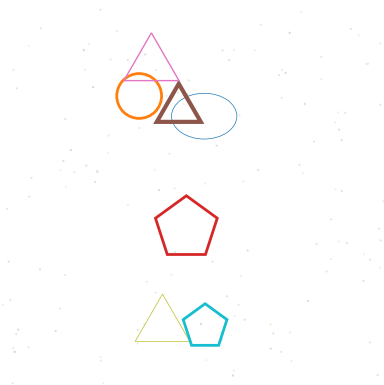[{"shape": "oval", "thickness": 0.5, "radius": 0.42, "center": [0.53, 0.698]}, {"shape": "circle", "thickness": 2, "radius": 0.29, "center": [0.362, 0.751]}, {"shape": "pentagon", "thickness": 2, "radius": 0.42, "center": [0.484, 0.407]}, {"shape": "triangle", "thickness": 3, "radius": 0.33, "center": [0.464, 0.716]}, {"shape": "triangle", "thickness": 1, "radius": 0.41, "center": [0.393, 0.832]}, {"shape": "triangle", "thickness": 0.5, "radius": 0.41, "center": [0.422, 0.154]}, {"shape": "pentagon", "thickness": 2, "radius": 0.3, "center": [0.533, 0.151]}]